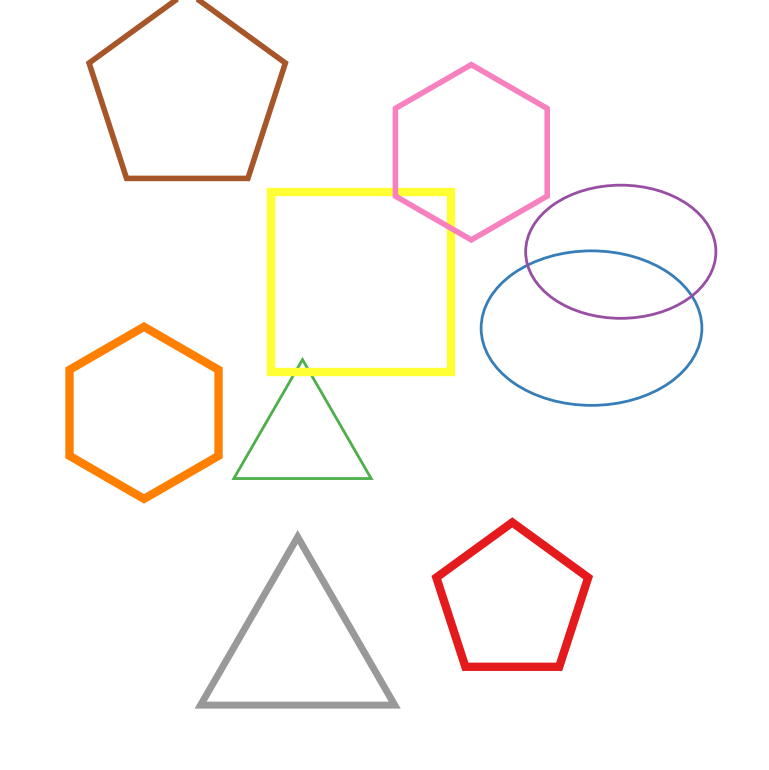[{"shape": "pentagon", "thickness": 3, "radius": 0.52, "center": [0.665, 0.218]}, {"shape": "oval", "thickness": 1, "radius": 0.72, "center": [0.768, 0.574]}, {"shape": "triangle", "thickness": 1, "radius": 0.51, "center": [0.393, 0.43]}, {"shape": "oval", "thickness": 1, "radius": 0.62, "center": [0.806, 0.673]}, {"shape": "hexagon", "thickness": 3, "radius": 0.56, "center": [0.187, 0.464]}, {"shape": "square", "thickness": 3, "radius": 0.59, "center": [0.468, 0.634]}, {"shape": "pentagon", "thickness": 2, "radius": 0.67, "center": [0.243, 0.877]}, {"shape": "hexagon", "thickness": 2, "radius": 0.57, "center": [0.612, 0.802]}, {"shape": "triangle", "thickness": 2.5, "radius": 0.73, "center": [0.387, 0.157]}]